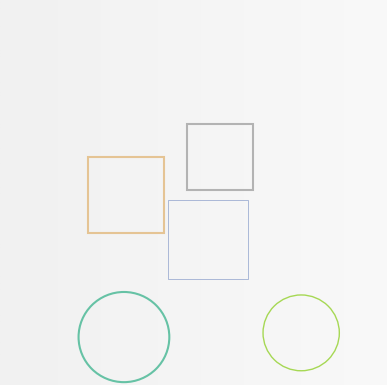[{"shape": "circle", "thickness": 1.5, "radius": 0.59, "center": [0.32, 0.124]}, {"shape": "square", "thickness": 0.5, "radius": 0.52, "center": [0.538, 0.378]}, {"shape": "circle", "thickness": 1, "radius": 0.49, "center": [0.777, 0.135]}, {"shape": "square", "thickness": 1.5, "radius": 0.49, "center": [0.325, 0.494]}, {"shape": "square", "thickness": 1.5, "radius": 0.43, "center": [0.567, 0.591]}]